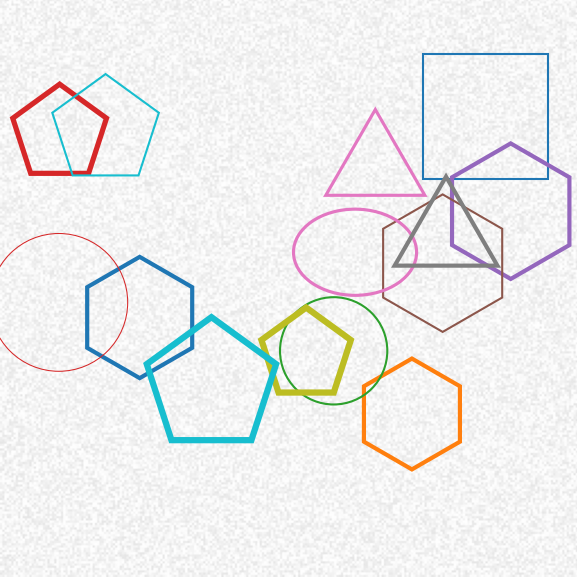[{"shape": "square", "thickness": 1, "radius": 0.54, "center": [0.84, 0.797]}, {"shape": "hexagon", "thickness": 2, "radius": 0.52, "center": [0.242, 0.449]}, {"shape": "hexagon", "thickness": 2, "radius": 0.48, "center": [0.713, 0.282]}, {"shape": "circle", "thickness": 1, "radius": 0.46, "center": [0.578, 0.392]}, {"shape": "circle", "thickness": 0.5, "radius": 0.6, "center": [0.102, 0.476]}, {"shape": "pentagon", "thickness": 2.5, "radius": 0.43, "center": [0.103, 0.768]}, {"shape": "hexagon", "thickness": 2, "radius": 0.59, "center": [0.884, 0.633]}, {"shape": "hexagon", "thickness": 1, "radius": 0.6, "center": [0.767, 0.543]}, {"shape": "oval", "thickness": 1.5, "radius": 0.53, "center": [0.615, 0.562]}, {"shape": "triangle", "thickness": 1.5, "radius": 0.5, "center": [0.65, 0.71]}, {"shape": "triangle", "thickness": 2, "radius": 0.51, "center": [0.772, 0.591]}, {"shape": "pentagon", "thickness": 3, "radius": 0.41, "center": [0.53, 0.385]}, {"shape": "pentagon", "thickness": 3, "radius": 0.59, "center": [0.366, 0.332]}, {"shape": "pentagon", "thickness": 1, "radius": 0.49, "center": [0.183, 0.774]}]